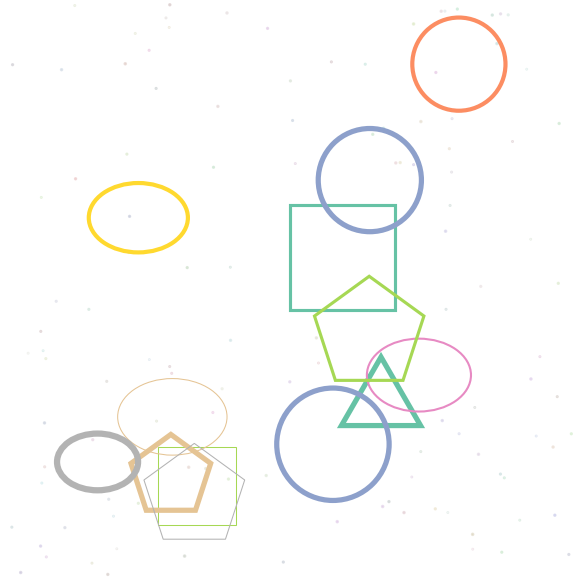[{"shape": "triangle", "thickness": 2.5, "radius": 0.4, "center": [0.66, 0.302]}, {"shape": "square", "thickness": 1.5, "radius": 0.45, "center": [0.593, 0.554]}, {"shape": "circle", "thickness": 2, "radius": 0.4, "center": [0.795, 0.888]}, {"shape": "circle", "thickness": 2.5, "radius": 0.49, "center": [0.577, 0.23]}, {"shape": "circle", "thickness": 2.5, "radius": 0.45, "center": [0.64, 0.687]}, {"shape": "oval", "thickness": 1, "radius": 0.45, "center": [0.725, 0.35]}, {"shape": "square", "thickness": 0.5, "radius": 0.34, "center": [0.342, 0.157]}, {"shape": "pentagon", "thickness": 1.5, "radius": 0.5, "center": [0.639, 0.421]}, {"shape": "oval", "thickness": 2, "radius": 0.43, "center": [0.24, 0.622]}, {"shape": "oval", "thickness": 0.5, "radius": 0.47, "center": [0.298, 0.277]}, {"shape": "pentagon", "thickness": 2.5, "radius": 0.36, "center": [0.296, 0.174]}, {"shape": "oval", "thickness": 3, "radius": 0.35, "center": [0.169, 0.199]}, {"shape": "pentagon", "thickness": 0.5, "radius": 0.46, "center": [0.336, 0.14]}]